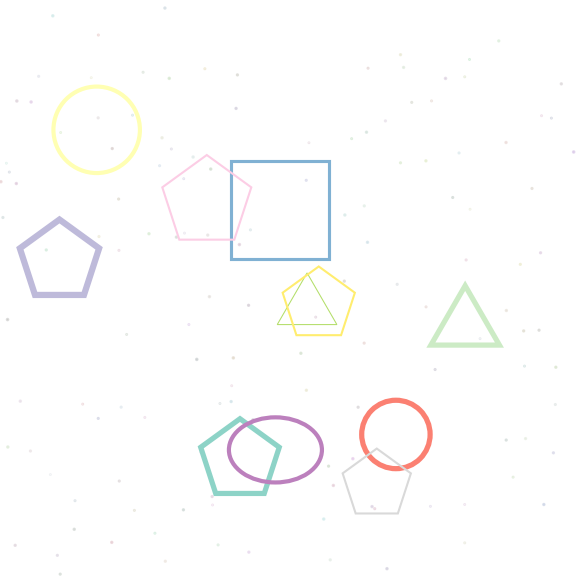[{"shape": "pentagon", "thickness": 2.5, "radius": 0.36, "center": [0.416, 0.203]}, {"shape": "circle", "thickness": 2, "radius": 0.37, "center": [0.167, 0.774]}, {"shape": "pentagon", "thickness": 3, "radius": 0.36, "center": [0.103, 0.547]}, {"shape": "circle", "thickness": 2.5, "radius": 0.3, "center": [0.686, 0.247]}, {"shape": "square", "thickness": 1.5, "radius": 0.42, "center": [0.485, 0.635]}, {"shape": "triangle", "thickness": 0.5, "radius": 0.3, "center": [0.532, 0.467]}, {"shape": "pentagon", "thickness": 1, "radius": 0.41, "center": [0.358, 0.65]}, {"shape": "pentagon", "thickness": 1, "radius": 0.31, "center": [0.652, 0.16]}, {"shape": "oval", "thickness": 2, "radius": 0.4, "center": [0.477, 0.22]}, {"shape": "triangle", "thickness": 2.5, "radius": 0.34, "center": [0.805, 0.436]}, {"shape": "pentagon", "thickness": 1, "radius": 0.33, "center": [0.552, 0.472]}]